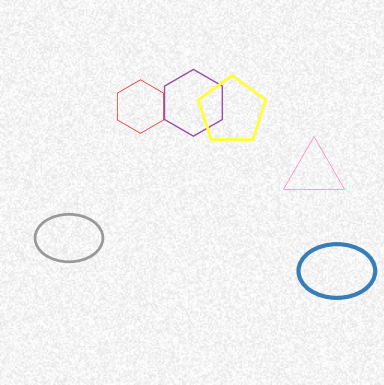[{"shape": "hexagon", "thickness": 0.5, "radius": 0.35, "center": [0.365, 0.723]}, {"shape": "oval", "thickness": 3, "radius": 0.5, "center": [0.875, 0.296]}, {"shape": "hexagon", "thickness": 1, "radius": 0.43, "center": [0.502, 0.733]}, {"shape": "pentagon", "thickness": 2, "radius": 0.46, "center": [0.603, 0.712]}, {"shape": "triangle", "thickness": 0.5, "radius": 0.46, "center": [0.816, 0.554]}, {"shape": "oval", "thickness": 2, "radius": 0.44, "center": [0.179, 0.382]}]